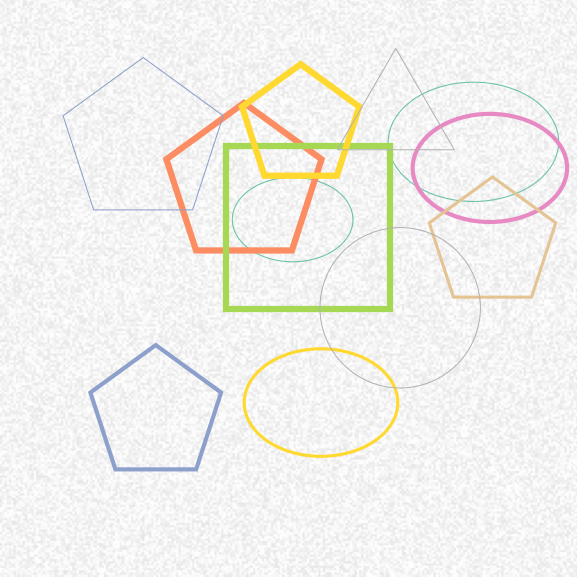[{"shape": "oval", "thickness": 0.5, "radius": 0.74, "center": [0.82, 0.754]}, {"shape": "oval", "thickness": 0.5, "radius": 0.52, "center": [0.507, 0.619]}, {"shape": "pentagon", "thickness": 3, "radius": 0.71, "center": [0.422, 0.68]}, {"shape": "pentagon", "thickness": 0.5, "radius": 0.73, "center": [0.248, 0.754]}, {"shape": "pentagon", "thickness": 2, "radius": 0.59, "center": [0.27, 0.283]}, {"shape": "oval", "thickness": 2, "radius": 0.67, "center": [0.848, 0.708]}, {"shape": "square", "thickness": 3, "radius": 0.71, "center": [0.533, 0.605]}, {"shape": "oval", "thickness": 1.5, "radius": 0.66, "center": [0.556, 0.302]}, {"shape": "pentagon", "thickness": 3, "radius": 0.53, "center": [0.521, 0.781]}, {"shape": "pentagon", "thickness": 1.5, "radius": 0.58, "center": [0.853, 0.578]}, {"shape": "circle", "thickness": 0.5, "radius": 0.69, "center": [0.693, 0.466]}, {"shape": "triangle", "thickness": 0.5, "radius": 0.59, "center": [0.685, 0.798]}]